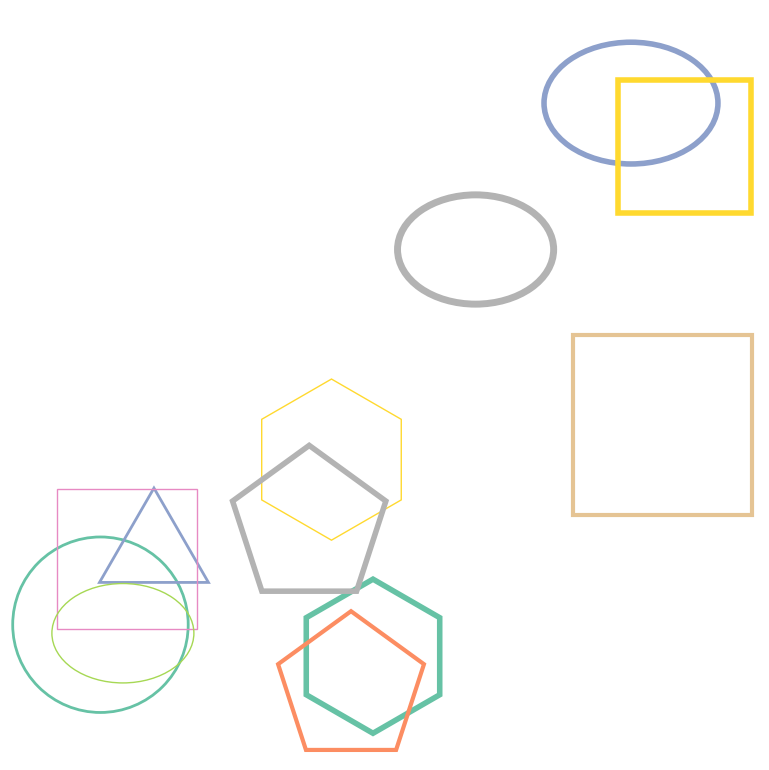[{"shape": "circle", "thickness": 1, "radius": 0.57, "center": [0.13, 0.189]}, {"shape": "hexagon", "thickness": 2, "radius": 0.5, "center": [0.484, 0.148]}, {"shape": "pentagon", "thickness": 1.5, "radius": 0.5, "center": [0.456, 0.107]}, {"shape": "oval", "thickness": 2, "radius": 0.56, "center": [0.819, 0.866]}, {"shape": "triangle", "thickness": 1, "radius": 0.41, "center": [0.2, 0.284]}, {"shape": "square", "thickness": 0.5, "radius": 0.45, "center": [0.165, 0.274]}, {"shape": "oval", "thickness": 0.5, "radius": 0.46, "center": [0.16, 0.178]}, {"shape": "hexagon", "thickness": 0.5, "radius": 0.52, "center": [0.43, 0.403]}, {"shape": "square", "thickness": 2, "radius": 0.43, "center": [0.889, 0.81]}, {"shape": "square", "thickness": 1.5, "radius": 0.58, "center": [0.861, 0.448]}, {"shape": "oval", "thickness": 2.5, "radius": 0.51, "center": [0.618, 0.676]}, {"shape": "pentagon", "thickness": 2, "radius": 0.52, "center": [0.402, 0.317]}]